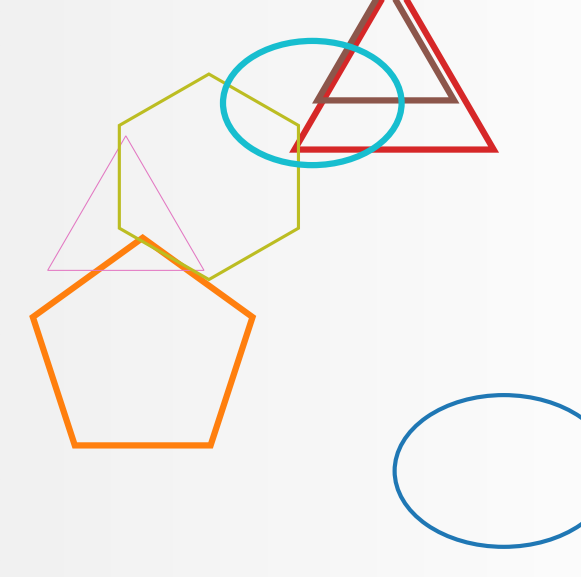[{"shape": "oval", "thickness": 2, "radius": 0.94, "center": [0.867, 0.184]}, {"shape": "pentagon", "thickness": 3, "radius": 0.99, "center": [0.245, 0.389]}, {"shape": "triangle", "thickness": 3, "radius": 0.99, "center": [0.678, 0.839]}, {"shape": "triangle", "thickness": 3, "radius": 0.68, "center": [0.664, 0.893]}, {"shape": "triangle", "thickness": 0.5, "radius": 0.78, "center": [0.216, 0.609]}, {"shape": "hexagon", "thickness": 1.5, "radius": 0.89, "center": [0.359, 0.693]}, {"shape": "oval", "thickness": 3, "radius": 0.77, "center": [0.537, 0.821]}]